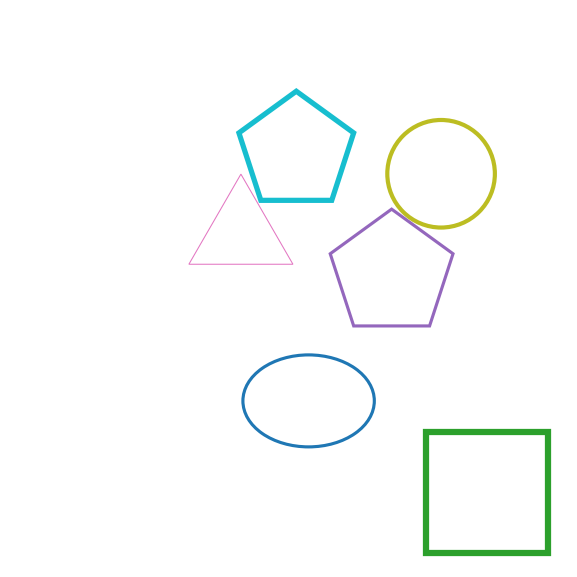[{"shape": "oval", "thickness": 1.5, "radius": 0.57, "center": [0.534, 0.305]}, {"shape": "square", "thickness": 3, "radius": 0.53, "center": [0.844, 0.147]}, {"shape": "pentagon", "thickness": 1.5, "radius": 0.56, "center": [0.678, 0.525]}, {"shape": "triangle", "thickness": 0.5, "radius": 0.52, "center": [0.417, 0.594]}, {"shape": "circle", "thickness": 2, "radius": 0.47, "center": [0.764, 0.698]}, {"shape": "pentagon", "thickness": 2.5, "radius": 0.52, "center": [0.513, 0.737]}]